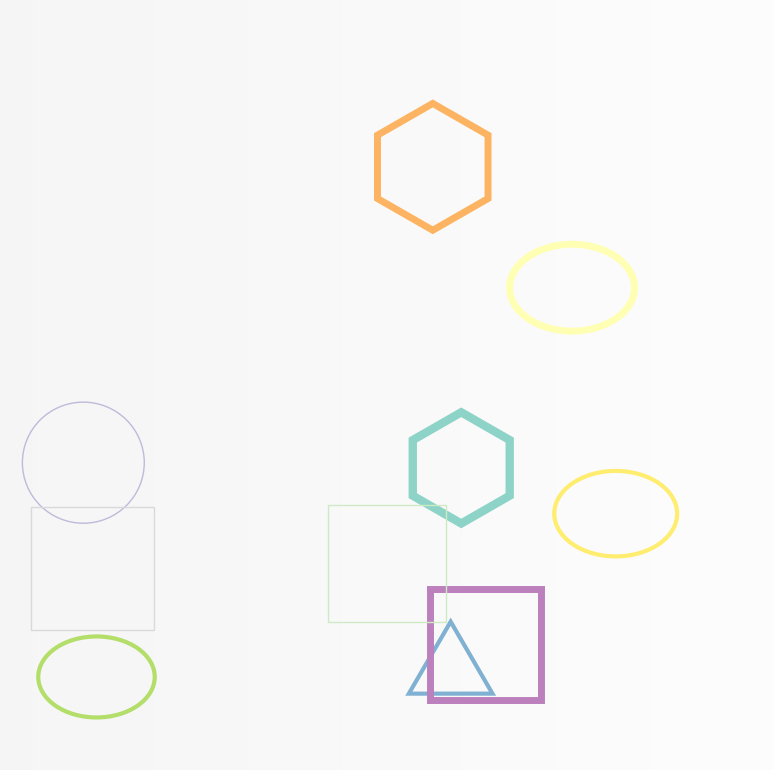[{"shape": "hexagon", "thickness": 3, "radius": 0.36, "center": [0.595, 0.392]}, {"shape": "oval", "thickness": 2.5, "radius": 0.4, "center": [0.738, 0.626]}, {"shape": "circle", "thickness": 0.5, "radius": 0.39, "center": [0.108, 0.399]}, {"shape": "triangle", "thickness": 1.5, "radius": 0.31, "center": [0.582, 0.13]}, {"shape": "hexagon", "thickness": 2.5, "radius": 0.41, "center": [0.558, 0.783]}, {"shape": "oval", "thickness": 1.5, "radius": 0.38, "center": [0.125, 0.121]}, {"shape": "square", "thickness": 0.5, "radius": 0.4, "center": [0.119, 0.262]}, {"shape": "square", "thickness": 2.5, "radius": 0.36, "center": [0.626, 0.163]}, {"shape": "square", "thickness": 0.5, "radius": 0.38, "center": [0.499, 0.268]}, {"shape": "oval", "thickness": 1.5, "radius": 0.4, "center": [0.794, 0.333]}]